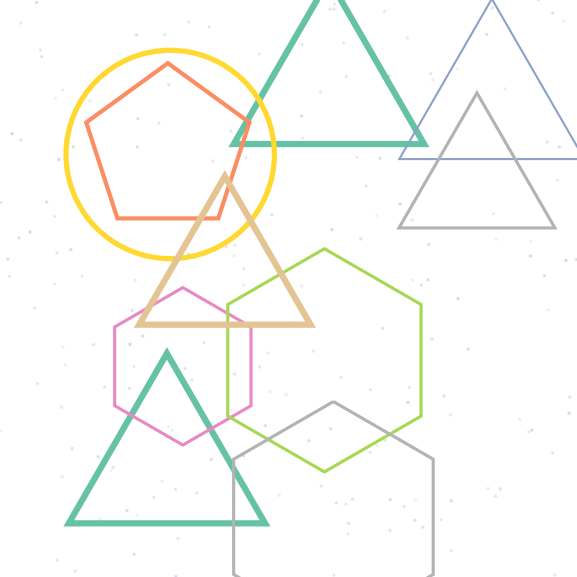[{"shape": "triangle", "thickness": 3, "radius": 0.98, "center": [0.289, 0.191]}, {"shape": "triangle", "thickness": 3, "radius": 0.95, "center": [0.57, 0.845]}, {"shape": "pentagon", "thickness": 2, "radius": 0.74, "center": [0.291, 0.741]}, {"shape": "triangle", "thickness": 1, "radius": 0.92, "center": [0.852, 0.816]}, {"shape": "hexagon", "thickness": 1.5, "radius": 0.68, "center": [0.317, 0.365]}, {"shape": "hexagon", "thickness": 1.5, "radius": 0.97, "center": [0.562, 0.375]}, {"shape": "circle", "thickness": 2.5, "radius": 0.9, "center": [0.295, 0.732]}, {"shape": "triangle", "thickness": 3, "radius": 0.86, "center": [0.389, 0.523]}, {"shape": "hexagon", "thickness": 1.5, "radius": 1.0, "center": [0.577, 0.104]}, {"shape": "triangle", "thickness": 1.5, "radius": 0.78, "center": [0.826, 0.682]}]